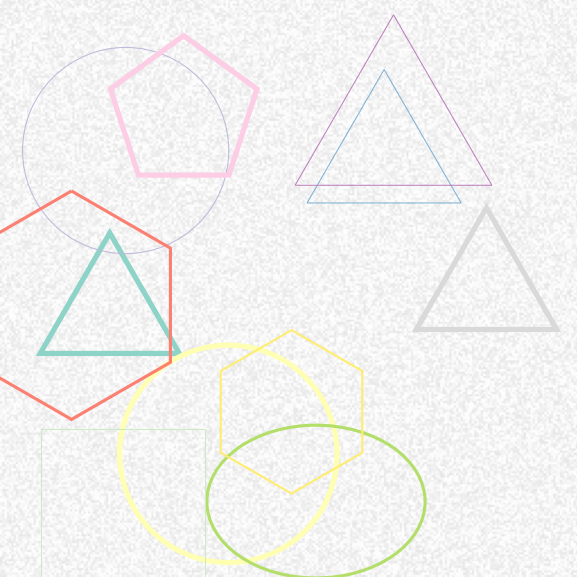[{"shape": "triangle", "thickness": 2.5, "radius": 0.7, "center": [0.19, 0.457]}, {"shape": "circle", "thickness": 2.5, "radius": 0.94, "center": [0.395, 0.213]}, {"shape": "circle", "thickness": 0.5, "radius": 0.89, "center": [0.218, 0.738]}, {"shape": "hexagon", "thickness": 1.5, "radius": 0.99, "center": [0.124, 0.471]}, {"shape": "triangle", "thickness": 0.5, "radius": 0.77, "center": [0.665, 0.725]}, {"shape": "oval", "thickness": 1.5, "radius": 0.94, "center": [0.547, 0.131]}, {"shape": "pentagon", "thickness": 2.5, "radius": 0.67, "center": [0.318, 0.804]}, {"shape": "triangle", "thickness": 2.5, "radius": 0.7, "center": [0.842, 0.499]}, {"shape": "triangle", "thickness": 0.5, "radius": 0.98, "center": [0.681, 0.777]}, {"shape": "square", "thickness": 0.5, "radius": 0.71, "center": [0.213, 0.115]}, {"shape": "hexagon", "thickness": 1, "radius": 0.71, "center": [0.505, 0.286]}]